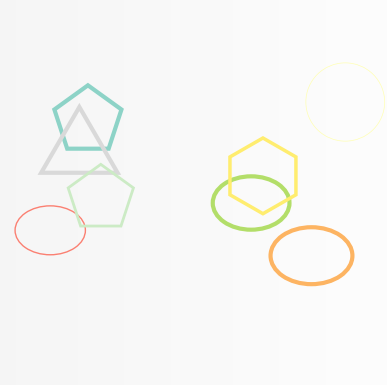[{"shape": "pentagon", "thickness": 3, "radius": 0.45, "center": [0.227, 0.687]}, {"shape": "circle", "thickness": 0.5, "radius": 0.51, "center": [0.891, 0.735]}, {"shape": "oval", "thickness": 1, "radius": 0.45, "center": [0.13, 0.402]}, {"shape": "oval", "thickness": 3, "radius": 0.53, "center": [0.804, 0.336]}, {"shape": "oval", "thickness": 3, "radius": 0.5, "center": [0.648, 0.473]}, {"shape": "triangle", "thickness": 3, "radius": 0.57, "center": [0.205, 0.608]}, {"shape": "pentagon", "thickness": 2, "radius": 0.44, "center": [0.26, 0.485]}, {"shape": "hexagon", "thickness": 2.5, "radius": 0.49, "center": [0.679, 0.543]}]